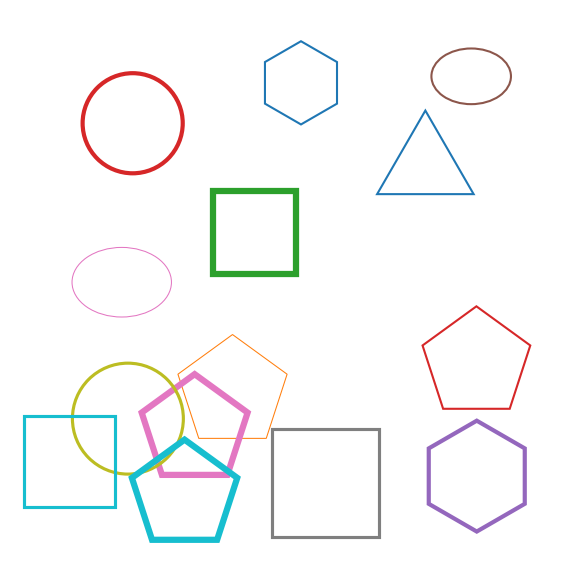[{"shape": "triangle", "thickness": 1, "radius": 0.48, "center": [0.737, 0.711]}, {"shape": "hexagon", "thickness": 1, "radius": 0.36, "center": [0.521, 0.856]}, {"shape": "pentagon", "thickness": 0.5, "radius": 0.5, "center": [0.403, 0.32]}, {"shape": "square", "thickness": 3, "radius": 0.36, "center": [0.44, 0.597]}, {"shape": "pentagon", "thickness": 1, "radius": 0.49, "center": [0.825, 0.371]}, {"shape": "circle", "thickness": 2, "radius": 0.43, "center": [0.23, 0.786]}, {"shape": "hexagon", "thickness": 2, "radius": 0.48, "center": [0.826, 0.175]}, {"shape": "oval", "thickness": 1, "radius": 0.34, "center": [0.816, 0.867]}, {"shape": "oval", "thickness": 0.5, "radius": 0.43, "center": [0.211, 0.51]}, {"shape": "pentagon", "thickness": 3, "radius": 0.48, "center": [0.337, 0.255]}, {"shape": "square", "thickness": 1.5, "radius": 0.46, "center": [0.563, 0.163]}, {"shape": "circle", "thickness": 1.5, "radius": 0.48, "center": [0.221, 0.274]}, {"shape": "square", "thickness": 1.5, "radius": 0.39, "center": [0.12, 0.2]}, {"shape": "pentagon", "thickness": 3, "radius": 0.48, "center": [0.32, 0.142]}]